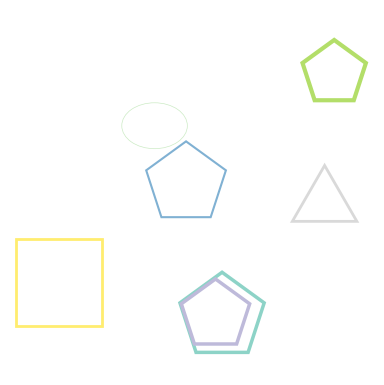[{"shape": "pentagon", "thickness": 2.5, "radius": 0.58, "center": [0.577, 0.178]}, {"shape": "pentagon", "thickness": 2.5, "radius": 0.47, "center": [0.56, 0.182]}, {"shape": "pentagon", "thickness": 1.5, "radius": 0.54, "center": [0.483, 0.524]}, {"shape": "pentagon", "thickness": 3, "radius": 0.43, "center": [0.868, 0.81]}, {"shape": "triangle", "thickness": 2, "radius": 0.48, "center": [0.843, 0.473]}, {"shape": "oval", "thickness": 0.5, "radius": 0.43, "center": [0.401, 0.673]}, {"shape": "square", "thickness": 2, "radius": 0.56, "center": [0.153, 0.266]}]